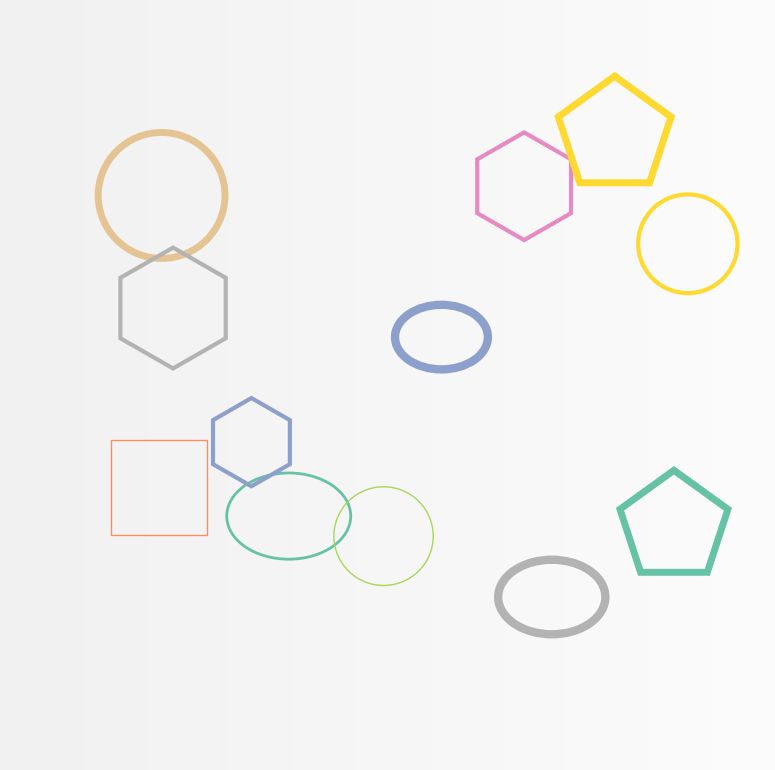[{"shape": "oval", "thickness": 1, "radius": 0.4, "center": [0.373, 0.33]}, {"shape": "pentagon", "thickness": 2.5, "radius": 0.37, "center": [0.87, 0.316]}, {"shape": "square", "thickness": 0.5, "radius": 0.31, "center": [0.205, 0.367]}, {"shape": "hexagon", "thickness": 1.5, "radius": 0.29, "center": [0.324, 0.426]}, {"shape": "oval", "thickness": 3, "radius": 0.3, "center": [0.57, 0.562]}, {"shape": "hexagon", "thickness": 1.5, "radius": 0.35, "center": [0.676, 0.758]}, {"shape": "circle", "thickness": 0.5, "radius": 0.32, "center": [0.495, 0.304]}, {"shape": "pentagon", "thickness": 2.5, "radius": 0.38, "center": [0.793, 0.825]}, {"shape": "circle", "thickness": 1.5, "radius": 0.32, "center": [0.888, 0.683]}, {"shape": "circle", "thickness": 2.5, "radius": 0.41, "center": [0.208, 0.746]}, {"shape": "hexagon", "thickness": 1.5, "radius": 0.39, "center": [0.223, 0.6]}, {"shape": "oval", "thickness": 3, "radius": 0.35, "center": [0.712, 0.225]}]